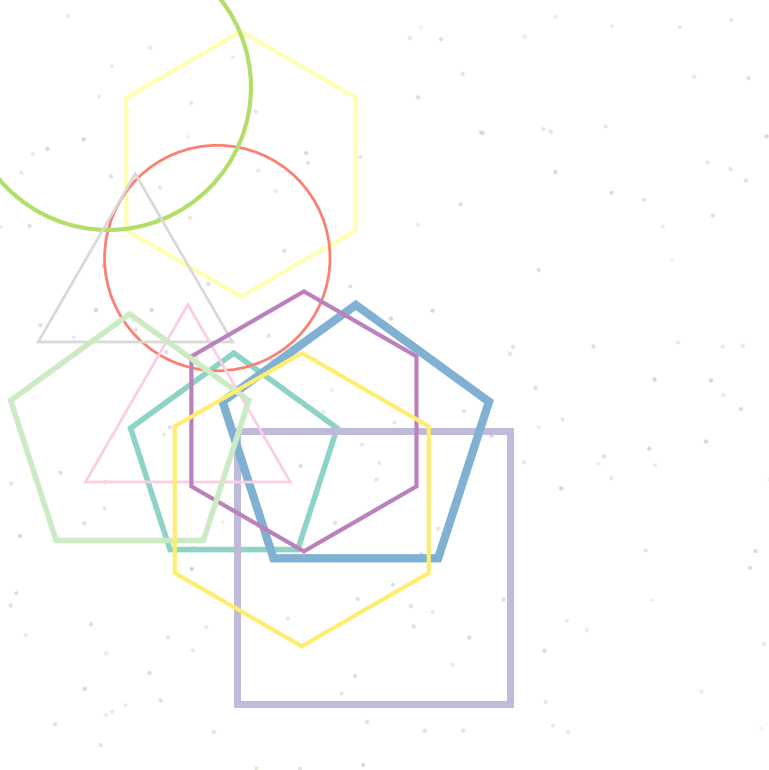[{"shape": "pentagon", "thickness": 2, "radius": 0.71, "center": [0.304, 0.4]}, {"shape": "hexagon", "thickness": 1.5, "radius": 0.86, "center": [0.313, 0.787]}, {"shape": "square", "thickness": 2.5, "radius": 0.89, "center": [0.485, 0.263]}, {"shape": "circle", "thickness": 1, "radius": 0.73, "center": [0.282, 0.665]}, {"shape": "pentagon", "thickness": 3, "radius": 0.91, "center": [0.462, 0.422]}, {"shape": "circle", "thickness": 1.5, "radius": 0.93, "center": [0.141, 0.887]}, {"shape": "triangle", "thickness": 1, "radius": 0.77, "center": [0.244, 0.451]}, {"shape": "triangle", "thickness": 1, "radius": 0.73, "center": [0.176, 0.629]}, {"shape": "hexagon", "thickness": 1.5, "radius": 0.84, "center": [0.395, 0.453]}, {"shape": "pentagon", "thickness": 2, "radius": 0.81, "center": [0.168, 0.43]}, {"shape": "hexagon", "thickness": 1.5, "radius": 0.95, "center": [0.392, 0.351]}]